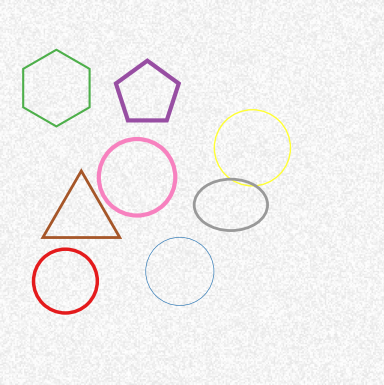[{"shape": "circle", "thickness": 2.5, "radius": 0.41, "center": [0.17, 0.27]}, {"shape": "circle", "thickness": 0.5, "radius": 0.44, "center": [0.467, 0.295]}, {"shape": "hexagon", "thickness": 1.5, "radius": 0.5, "center": [0.146, 0.771]}, {"shape": "pentagon", "thickness": 3, "radius": 0.43, "center": [0.383, 0.757]}, {"shape": "circle", "thickness": 1, "radius": 0.49, "center": [0.656, 0.616]}, {"shape": "triangle", "thickness": 2, "radius": 0.58, "center": [0.211, 0.441]}, {"shape": "circle", "thickness": 3, "radius": 0.5, "center": [0.356, 0.54]}, {"shape": "oval", "thickness": 2, "radius": 0.48, "center": [0.6, 0.468]}]